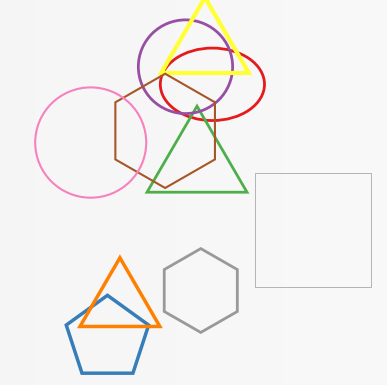[{"shape": "oval", "thickness": 2, "radius": 0.67, "center": [0.548, 0.781]}, {"shape": "pentagon", "thickness": 2.5, "radius": 0.56, "center": [0.277, 0.121]}, {"shape": "triangle", "thickness": 2, "radius": 0.74, "center": [0.508, 0.575]}, {"shape": "circle", "thickness": 2, "radius": 0.61, "center": [0.479, 0.827]}, {"shape": "triangle", "thickness": 2.5, "radius": 0.59, "center": [0.309, 0.212]}, {"shape": "triangle", "thickness": 3, "radius": 0.65, "center": [0.529, 0.876]}, {"shape": "hexagon", "thickness": 1.5, "radius": 0.74, "center": [0.426, 0.66]}, {"shape": "circle", "thickness": 1.5, "radius": 0.72, "center": [0.234, 0.63]}, {"shape": "square", "thickness": 0.5, "radius": 0.74, "center": [0.808, 0.403]}, {"shape": "hexagon", "thickness": 2, "radius": 0.54, "center": [0.518, 0.245]}]